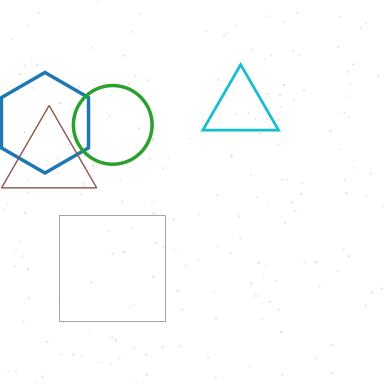[{"shape": "hexagon", "thickness": 2.5, "radius": 0.65, "center": [0.117, 0.681]}, {"shape": "circle", "thickness": 2.5, "radius": 0.51, "center": [0.293, 0.676]}, {"shape": "triangle", "thickness": 1, "radius": 0.71, "center": [0.128, 0.583]}, {"shape": "square", "thickness": 0.5, "radius": 0.69, "center": [0.292, 0.304]}, {"shape": "triangle", "thickness": 2, "radius": 0.57, "center": [0.625, 0.719]}]